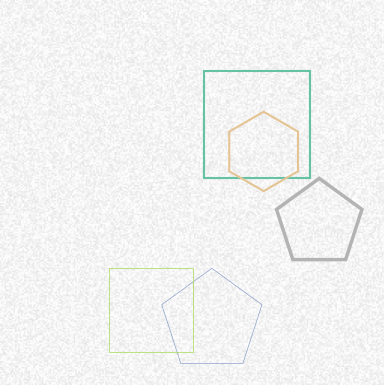[{"shape": "square", "thickness": 1.5, "radius": 0.69, "center": [0.667, 0.677]}, {"shape": "pentagon", "thickness": 0.5, "radius": 0.68, "center": [0.55, 0.166]}, {"shape": "square", "thickness": 0.5, "radius": 0.54, "center": [0.392, 0.195]}, {"shape": "hexagon", "thickness": 1.5, "radius": 0.52, "center": [0.685, 0.607]}, {"shape": "pentagon", "thickness": 2.5, "radius": 0.58, "center": [0.829, 0.42]}]